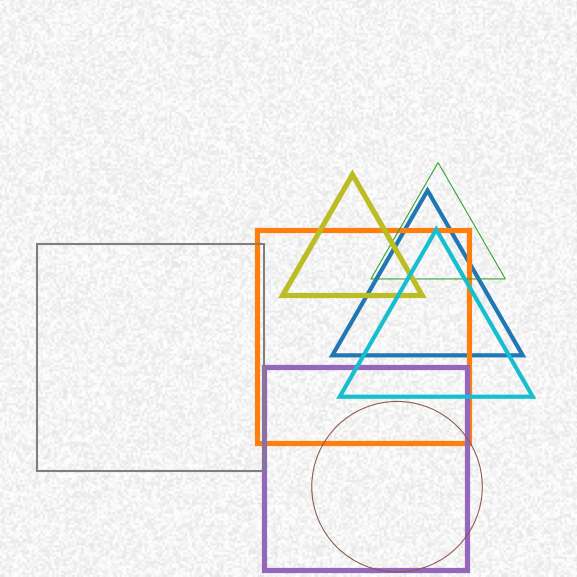[{"shape": "triangle", "thickness": 2, "radius": 0.95, "center": [0.74, 0.479]}, {"shape": "square", "thickness": 2.5, "radius": 0.92, "center": [0.629, 0.417]}, {"shape": "triangle", "thickness": 0.5, "radius": 0.67, "center": [0.759, 0.583]}, {"shape": "square", "thickness": 2.5, "radius": 0.88, "center": [0.633, 0.188]}, {"shape": "circle", "thickness": 0.5, "radius": 0.74, "center": [0.687, 0.156]}, {"shape": "square", "thickness": 1, "radius": 0.98, "center": [0.261, 0.381]}, {"shape": "triangle", "thickness": 2.5, "radius": 0.7, "center": [0.61, 0.557]}, {"shape": "triangle", "thickness": 2, "radius": 0.97, "center": [0.755, 0.409]}]